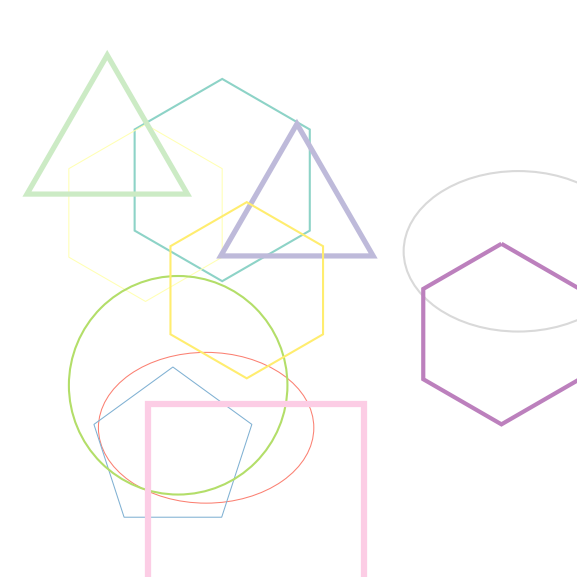[{"shape": "hexagon", "thickness": 1, "radius": 0.88, "center": [0.385, 0.687]}, {"shape": "hexagon", "thickness": 0.5, "radius": 0.77, "center": [0.252, 0.63]}, {"shape": "triangle", "thickness": 2.5, "radius": 0.76, "center": [0.514, 0.632]}, {"shape": "oval", "thickness": 0.5, "radius": 0.93, "center": [0.357, 0.258]}, {"shape": "pentagon", "thickness": 0.5, "radius": 0.72, "center": [0.299, 0.22]}, {"shape": "circle", "thickness": 1, "radius": 0.95, "center": [0.308, 0.332]}, {"shape": "square", "thickness": 3, "radius": 0.94, "center": [0.443, 0.112]}, {"shape": "oval", "thickness": 1, "radius": 0.99, "center": [0.897, 0.564]}, {"shape": "hexagon", "thickness": 2, "radius": 0.78, "center": [0.868, 0.421]}, {"shape": "triangle", "thickness": 2.5, "radius": 0.8, "center": [0.186, 0.743]}, {"shape": "hexagon", "thickness": 1, "radius": 0.76, "center": [0.427, 0.497]}]